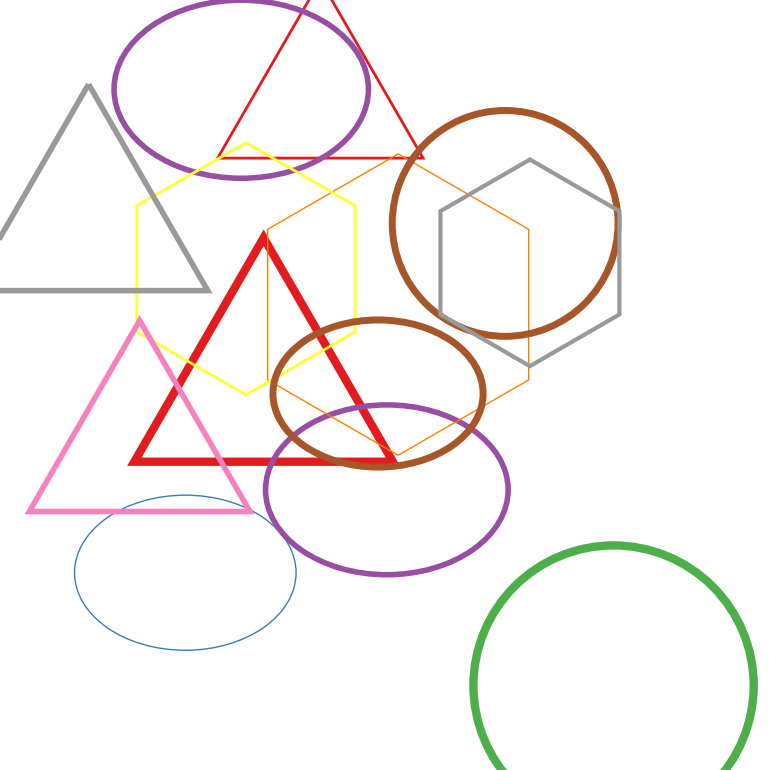[{"shape": "triangle", "thickness": 3, "radius": 0.97, "center": [0.342, 0.497]}, {"shape": "triangle", "thickness": 1, "radius": 0.77, "center": [0.416, 0.872]}, {"shape": "oval", "thickness": 0.5, "radius": 0.72, "center": [0.241, 0.256]}, {"shape": "circle", "thickness": 3, "radius": 0.91, "center": [0.797, 0.11]}, {"shape": "oval", "thickness": 2, "radius": 0.83, "center": [0.313, 0.884]}, {"shape": "oval", "thickness": 2, "radius": 0.79, "center": [0.502, 0.364]}, {"shape": "hexagon", "thickness": 0.5, "radius": 0.98, "center": [0.517, 0.604]}, {"shape": "hexagon", "thickness": 1, "radius": 0.82, "center": [0.319, 0.651]}, {"shape": "oval", "thickness": 2.5, "radius": 0.68, "center": [0.491, 0.489]}, {"shape": "circle", "thickness": 2.5, "radius": 0.73, "center": [0.656, 0.71]}, {"shape": "triangle", "thickness": 2, "radius": 0.83, "center": [0.181, 0.418]}, {"shape": "hexagon", "thickness": 1.5, "radius": 0.67, "center": [0.688, 0.659]}, {"shape": "triangle", "thickness": 2, "radius": 0.89, "center": [0.115, 0.712]}]